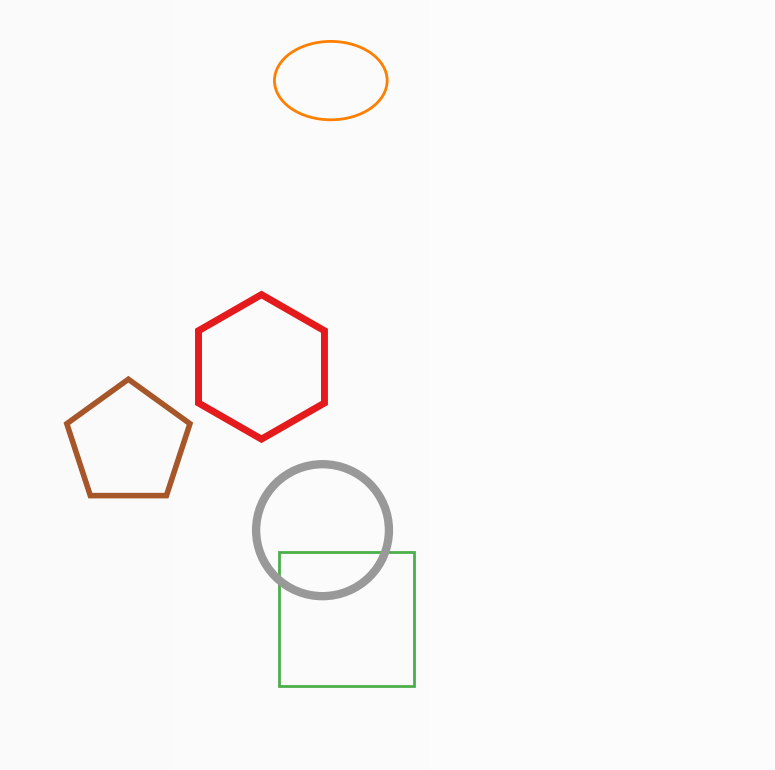[{"shape": "hexagon", "thickness": 2.5, "radius": 0.47, "center": [0.337, 0.524]}, {"shape": "square", "thickness": 1, "radius": 0.44, "center": [0.447, 0.196]}, {"shape": "oval", "thickness": 1, "radius": 0.36, "center": [0.427, 0.895]}, {"shape": "pentagon", "thickness": 2, "radius": 0.42, "center": [0.166, 0.424]}, {"shape": "circle", "thickness": 3, "radius": 0.43, "center": [0.416, 0.311]}]